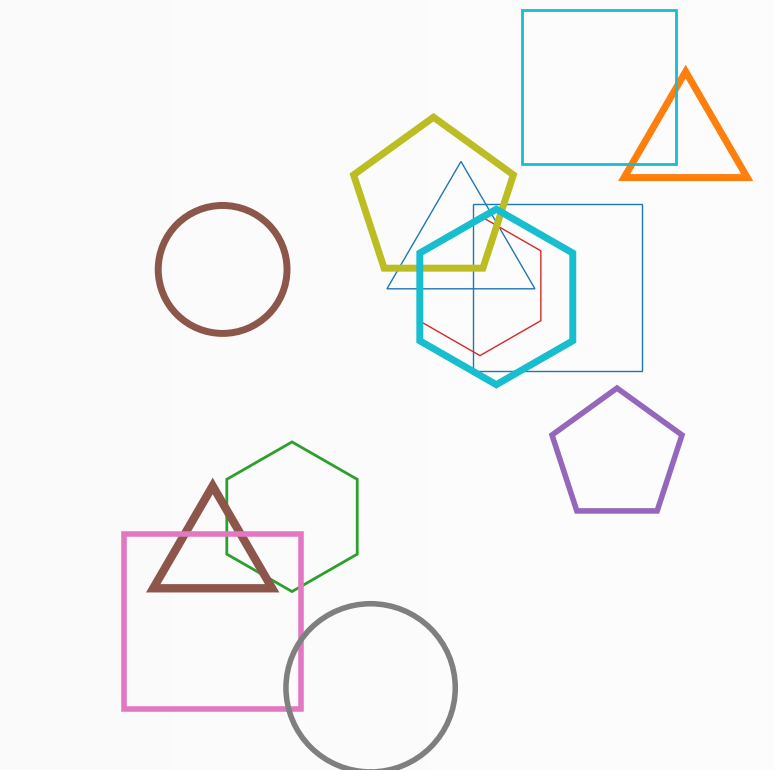[{"shape": "triangle", "thickness": 0.5, "radius": 0.55, "center": [0.595, 0.68]}, {"shape": "square", "thickness": 0.5, "radius": 0.54, "center": [0.72, 0.627]}, {"shape": "triangle", "thickness": 2.5, "radius": 0.46, "center": [0.885, 0.815]}, {"shape": "hexagon", "thickness": 1, "radius": 0.49, "center": [0.377, 0.329]}, {"shape": "hexagon", "thickness": 0.5, "radius": 0.45, "center": [0.619, 0.629]}, {"shape": "pentagon", "thickness": 2, "radius": 0.44, "center": [0.796, 0.408]}, {"shape": "circle", "thickness": 2.5, "radius": 0.42, "center": [0.287, 0.65]}, {"shape": "triangle", "thickness": 3, "radius": 0.44, "center": [0.274, 0.28]}, {"shape": "square", "thickness": 2, "radius": 0.57, "center": [0.274, 0.193]}, {"shape": "circle", "thickness": 2, "radius": 0.55, "center": [0.478, 0.107]}, {"shape": "pentagon", "thickness": 2.5, "radius": 0.54, "center": [0.559, 0.739]}, {"shape": "hexagon", "thickness": 2.5, "radius": 0.57, "center": [0.64, 0.614]}, {"shape": "square", "thickness": 1, "radius": 0.5, "center": [0.773, 0.887]}]